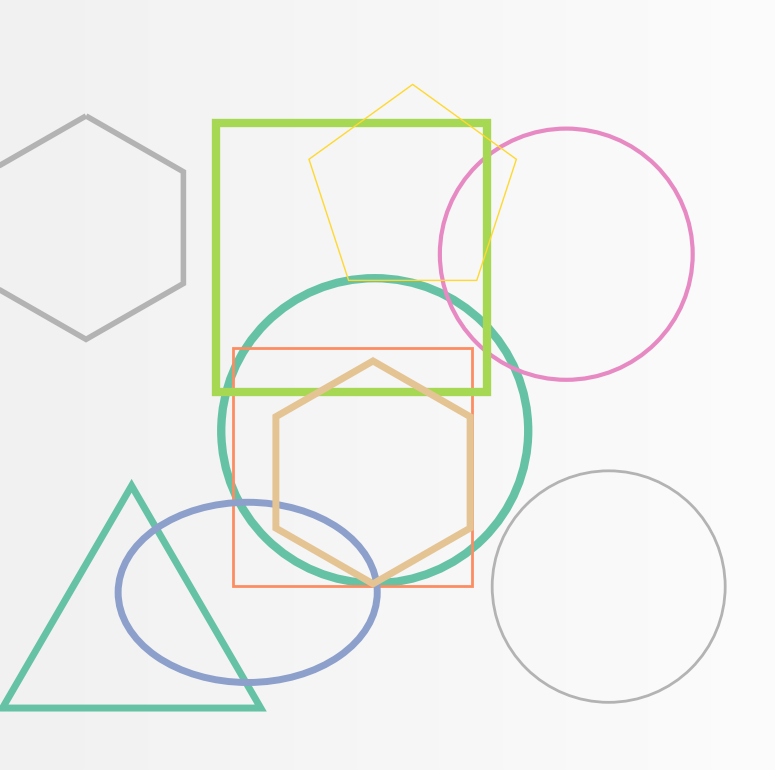[{"shape": "triangle", "thickness": 2.5, "radius": 0.96, "center": [0.17, 0.177]}, {"shape": "circle", "thickness": 3, "radius": 0.99, "center": [0.484, 0.441]}, {"shape": "square", "thickness": 1, "radius": 0.77, "center": [0.455, 0.394]}, {"shape": "oval", "thickness": 2.5, "radius": 0.84, "center": [0.32, 0.231]}, {"shape": "circle", "thickness": 1.5, "radius": 0.82, "center": [0.731, 0.67]}, {"shape": "square", "thickness": 3, "radius": 0.87, "center": [0.454, 0.666]}, {"shape": "pentagon", "thickness": 0.5, "radius": 0.7, "center": [0.532, 0.75]}, {"shape": "hexagon", "thickness": 2.5, "radius": 0.72, "center": [0.481, 0.386]}, {"shape": "hexagon", "thickness": 2, "radius": 0.73, "center": [0.111, 0.704]}, {"shape": "circle", "thickness": 1, "radius": 0.75, "center": [0.785, 0.238]}]